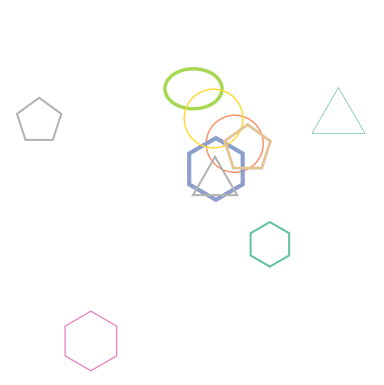[{"shape": "hexagon", "thickness": 1.5, "radius": 0.29, "center": [0.701, 0.365]}, {"shape": "triangle", "thickness": 0.5, "radius": 0.4, "center": [0.879, 0.693]}, {"shape": "circle", "thickness": 1, "radius": 0.37, "center": [0.61, 0.626]}, {"shape": "hexagon", "thickness": 3, "radius": 0.4, "center": [0.561, 0.561]}, {"shape": "hexagon", "thickness": 1, "radius": 0.39, "center": [0.236, 0.114]}, {"shape": "oval", "thickness": 2.5, "radius": 0.37, "center": [0.503, 0.769]}, {"shape": "circle", "thickness": 1, "radius": 0.38, "center": [0.555, 0.692]}, {"shape": "pentagon", "thickness": 2, "radius": 0.31, "center": [0.643, 0.614]}, {"shape": "pentagon", "thickness": 1.5, "radius": 0.3, "center": [0.102, 0.686]}, {"shape": "triangle", "thickness": 1.5, "radius": 0.33, "center": [0.559, 0.526]}]